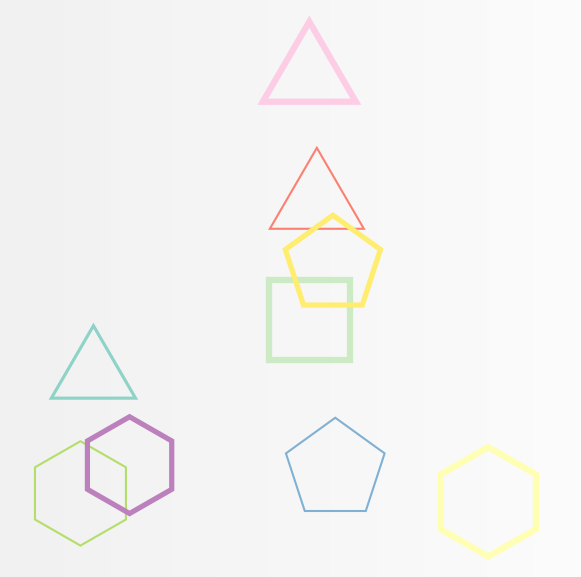[{"shape": "triangle", "thickness": 1.5, "radius": 0.42, "center": [0.161, 0.352]}, {"shape": "hexagon", "thickness": 3, "radius": 0.47, "center": [0.84, 0.13]}, {"shape": "triangle", "thickness": 1, "radius": 0.47, "center": [0.545, 0.65]}, {"shape": "pentagon", "thickness": 1, "radius": 0.45, "center": [0.577, 0.186]}, {"shape": "hexagon", "thickness": 1, "radius": 0.45, "center": [0.138, 0.145]}, {"shape": "triangle", "thickness": 3, "radius": 0.46, "center": [0.532, 0.869]}, {"shape": "hexagon", "thickness": 2.5, "radius": 0.42, "center": [0.223, 0.194]}, {"shape": "square", "thickness": 3, "radius": 0.35, "center": [0.533, 0.445]}, {"shape": "pentagon", "thickness": 2.5, "radius": 0.43, "center": [0.573, 0.54]}]